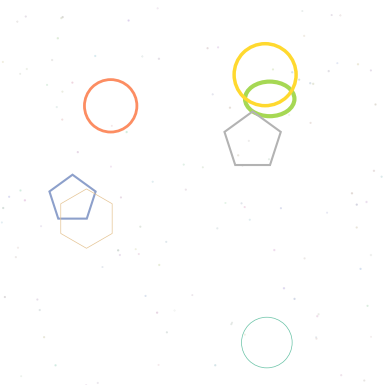[{"shape": "circle", "thickness": 0.5, "radius": 0.33, "center": [0.693, 0.11]}, {"shape": "circle", "thickness": 2, "radius": 0.34, "center": [0.287, 0.725]}, {"shape": "pentagon", "thickness": 1.5, "radius": 0.32, "center": [0.188, 0.483]}, {"shape": "oval", "thickness": 3, "radius": 0.32, "center": [0.701, 0.743]}, {"shape": "circle", "thickness": 2.5, "radius": 0.4, "center": [0.689, 0.806]}, {"shape": "hexagon", "thickness": 0.5, "radius": 0.39, "center": [0.225, 0.432]}, {"shape": "pentagon", "thickness": 1.5, "radius": 0.38, "center": [0.656, 0.634]}]